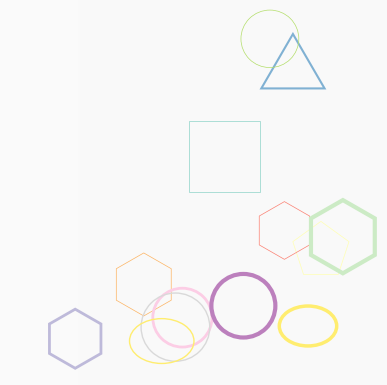[{"shape": "square", "thickness": 0.5, "radius": 0.46, "center": [0.579, 0.593]}, {"shape": "pentagon", "thickness": 0.5, "radius": 0.38, "center": [0.828, 0.349]}, {"shape": "hexagon", "thickness": 2, "radius": 0.38, "center": [0.194, 0.12]}, {"shape": "hexagon", "thickness": 0.5, "radius": 0.37, "center": [0.734, 0.401]}, {"shape": "triangle", "thickness": 1.5, "radius": 0.47, "center": [0.756, 0.817]}, {"shape": "hexagon", "thickness": 0.5, "radius": 0.41, "center": [0.371, 0.261]}, {"shape": "circle", "thickness": 0.5, "radius": 0.37, "center": [0.696, 0.899]}, {"shape": "circle", "thickness": 2, "radius": 0.38, "center": [0.471, 0.175]}, {"shape": "circle", "thickness": 1, "radius": 0.44, "center": [0.453, 0.15]}, {"shape": "circle", "thickness": 3, "radius": 0.41, "center": [0.628, 0.206]}, {"shape": "hexagon", "thickness": 3, "radius": 0.48, "center": [0.885, 0.385]}, {"shape": "oval", "thickness": 2.5, "radius": 0.37, "center": [0.795, 0.153]}, {"shape": "oval", "thickness": 1, "radius": 0.42, "center": [0.417, 0.114]}]